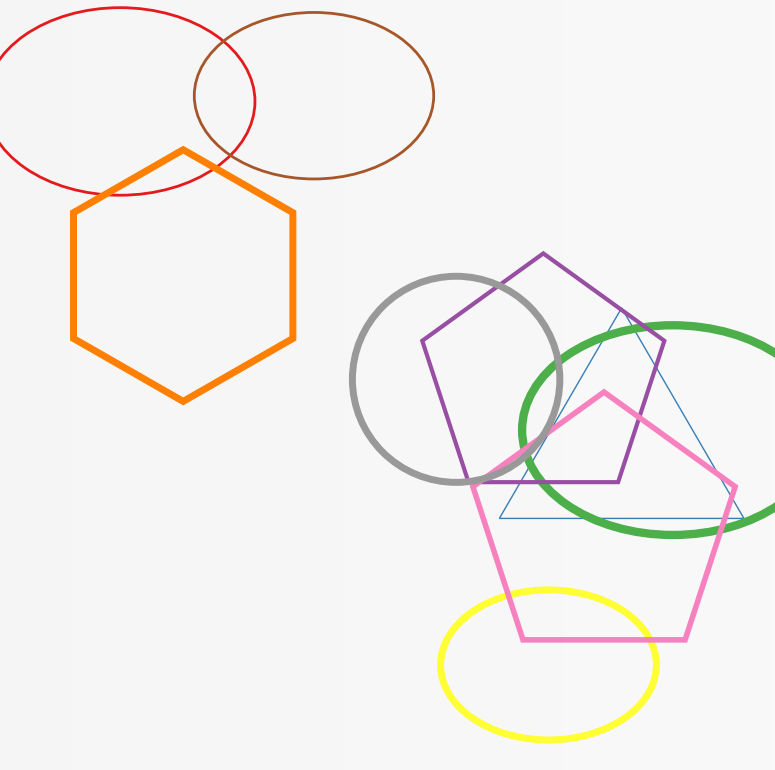[{"shape": "oval", "thickness": 1, "radius": 0.87, "center": [0.155, 0.868]}, {"shape": "triangle", "thickness": 0.5, "radius": 0.91, "center": [0.802, 0.418]}, {"shape": "oval", "thickness": 3, "radius": 0.97, "center": [0.868, 0.441]}, {"shape": "pentagon", "thickness": 1.5, "radius": 0.82, "center": [0.701, 0.507]}, {"shape": "hexagon", "thickness": 2.5, "radius": 0.82, "center": [0.236, 0.642]}, {"shape": "oval", "thickness": 2.5, "radius": 0.7, "center": [0.708, 0.136]}, {"shape": "oval", "thickness": 1, "radius": 0.77, "center": [0.405, 0.876]}, {"shape": "pentagon", "thickness": 2, "radius": 0.89, "center": [0.779, 0.313]}, {"shape": "circle", "thickness": 2.5, "radius": 0.67, "center": [0.589, 0.507]}]